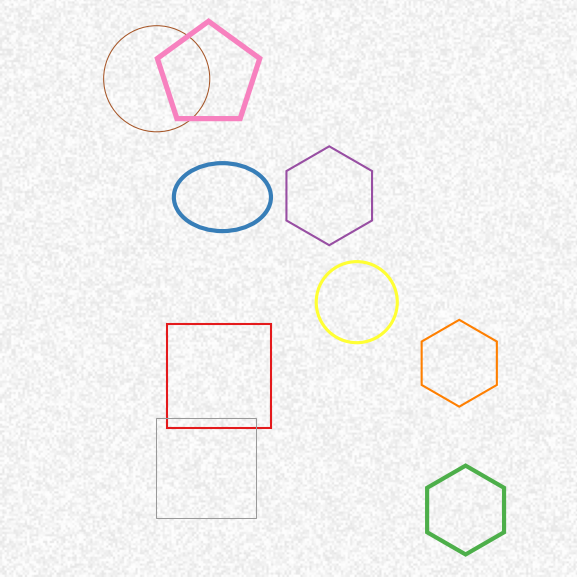[{"shape": "square", "thickness": 1, "radius": 0.45, "center": [0.38, 0.347]}, {"shape": "oval", "thickness": 2, "radius": 0.42, "center": [0.385, 0.658]}, {"shape": "hexagon", "thickness": 2, "radius": 0.38, "center": [0.806, 0.116]}, {"shape": "hexagon", "thickness": 1, "radius": 0.43, "center": [0.57, 0.66]}, {"shape": "hexagon", "thickness": 1, "radius": 0.38, "center": [0.795, 0.37]}, {"shape": "circle", "thickness": 1.5, "radius": 0.35, "center": [0.618, 0.476]}, {"shape": "circle", "thickness": 0.5, "radius": 0.46, "center": [0.271, 0.863]}, {"shape": "pentagon", "thickness": 2.5, "radius": 0.47, "center": [0.361, 0.869]}, {"shape": "square", "thickness": 0.5, "radius": 0.43, "center": [0.356, 0.189]}]